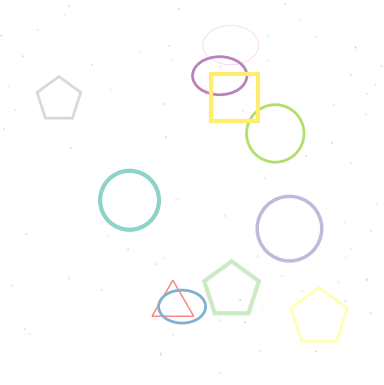[{"shape": "circle", "thickness": 3, "radius": 0.38, "center": [0.336, 0.48]}, {"shape": "pentagon", "thickness": 2, "radius": 0.39, "center": [0.829, 0.176]}, {"shape": "circle", "thickness": 2.5, "radius": 0.42, "center": [0.752, 0.406]}, {"shape": "triangle", "thickness": 1, "radius": 0.31, "center": [0.449, 0.21]}, {"shape": "oval", "thickness": 2, "radius": 0.31, "center": [0.473, 0.204]}, {"shape": "circle", "thickness": 2, "radius": 0.37, "center": [0.715, 0.653]}, {"shape": "oval", "thickness": 0.5, "radius": 0.36, "center": [0.599, 0.883]}, {"shape": "pentagon", "thickness": 2, "radius": 0.3, "center": [0.153, 0.741]}, {"shape": "oval", "thickness": 2, "radius": 0.35, "center": [0.571, 0.803]}, {"shape": "pentagon", "thickness": 3, "radius": 0.37, "center": [0.602, 0.247]}, {"shape": "square", "thickness": 3, "radius": 0.3, "center": [0.609, 0.747]}]